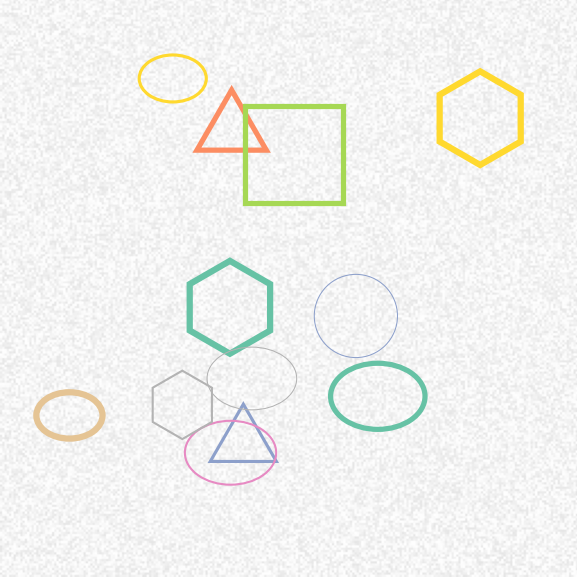[{"shape": "oval", "thickness": 2.5, "radius": 0.41, "center": [0.654, 0.313]}, {"shape": "hexagon", "thickness": 3, "radius": 0.4, "center": [0.398, 0.467]}, {"shape": "triangle", "thickness": 2.5, "radius": 0.35, "center": [0.401, 0.774]}, {"shape": "circle", "thickness": 0.5, "radius": 0.36, "center": [0.616, 0.452]}, {"shape": "triangle", "thickness": 1.5, "radius": 0.33, "center": [0.421, 0.233]}, {"shape": "oval", "thickness": 1, "radius": 0.4, "center": [0.399, 0.215]}, {"shape": "square", "thickness": 2.5, "radius": 0.42, "center": [0.509, 0.732]}, {"shape": "hexagon", "thickness": 3, "radius": 0.41, "center": [0.831, 0.795]}, {"shape": "oval", "thickness": 1.5, "radius": 0.29, "center": [0.299, 0.863]}, {"shape": "oval", "thickness": 3, "radius": 0.29, "center": [0.12, 0.28]}, {"shape": "oval", "thickness": 0.5, "radius": 0.39, "center": [0.436, 0.344]}, {"shape": "hexagon", "thickness": 1, "radius": 0.3, "center": [0.316, 0.298]}]